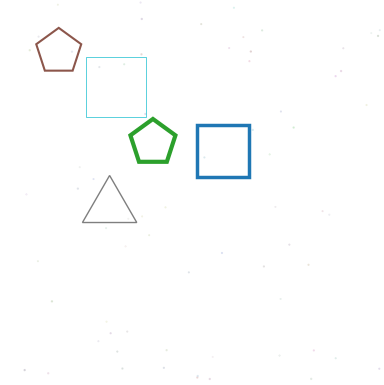[{"shape": "square", "thickness": 2.5, "radius": 0.34, "center": [0.579, 0.608]}, {"shape": "pentagon", "thickness": 3, "radius": 0.31, "center": [0.397, 0.629]}, {"shape": "pentagon", "thickness": 1.5, "radius": 0.31, "center": [0.153, 0.866]}, {"shape": "triangle", "thickness": 1, "radius": 0.41, "center": [0.285, 0.463]}, {"shape": "square", "thickness": 0.5, "radius": 0.39, "center": [0.302, 0.775]}]